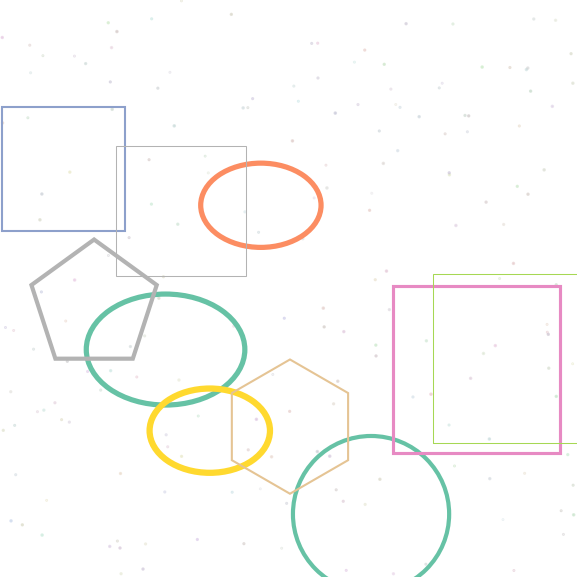[{"shape": "circle", "thickness": 2, "radius": 0.68, "center": [0.643, 0.109]}, {"shape": "oval", "thickness": 2.5, "radius": 0.69, "center": [0.287, 0.394]}, {"shape": "oval", "thickness": 2.5, "radius": 0.52, "center": [0.452, 0.644]}, {"shape": "square", "thickness": 1, "radius": 0.53, "center": [0.11, 0.706]}, {"shape": "square", "thickness": 1.5, "radius": 0.72, "center": [0.826, 0.359]}, {"shape": "square", "thickness": 0.5, "radius": 0.73, "center": [0.896, 0.379]}, {"shape": "oval", "thickness": 3, "radius": 0.52, "center": [0.363, 0.253]}, {"shape": "hexagon", "thickness": 1, "radius": 0.58, "center": [0.502, 0.26]}, {"shape": "square", "thickness": 0.5, "radius": 0.56, "center": [0.313, 0.634]}, {"shape": "pentagon", "thickness": 2, "radius": 0.57, "center": [0.163, 0.47]}]